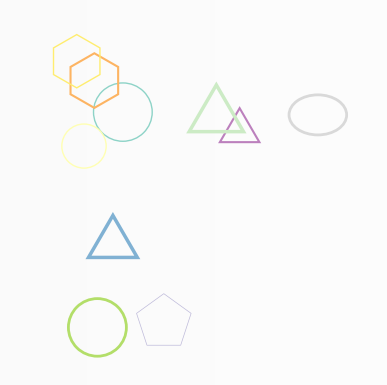[{"shape": "circle", "thickness": 1, "radius": 0.38, "center": [0.317, 0.709]}, {"shape": "circle", "thickness": 1, "radius": 0.29, "center": [0.217, 0.621]}, {"shape": "pentagon", "thickness": 0.5, "radius": 0.37, "center": [0.423, 0.163]}, {"shape": "triangle", "thickness": 2.5, "radius": 0.36, "center": [0.291, 0.368]}, {"shape": "hexagon", "thickness": 1.5, "radius": 0.35, "center": [0.243, 0.791]}, {"shape": "circle", "thickness": 2, "radius": 0.37, "center": [0.251, 0.15]}, {"shape": "oval", "thickness": 2, "radius": 0.37, "center": [0.82, 0.702]}, {"shape": "triangle", "thickness": 1.5, "radius": 0.29, "center": [0.618, 0.66]}, {"shape": "triangle", "thickness": 2.5, "radius": 0.4, "center": [0.558, 0.699]}, {"shape": "hexagon", "thickness": 1, "radius": 0.35, "center": [0.198, 0.841]}]